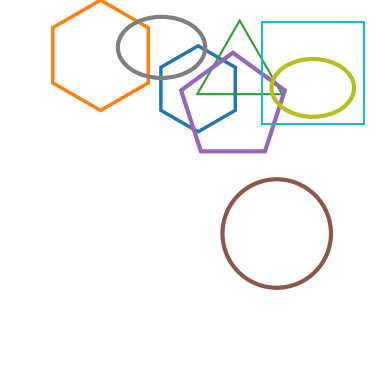[{"shape": "hexagon", "thickness": 2.5, "radius": 0.56, "center": [0.515, 0.769]}, {"shape": "hexagon", "thickness": 2.5, "radius": 0.72, "center": [0.261, 0.856]}, {"shape": "triangle", "thickness": 1.5, "radius": 0.64, "center": [0.623, 0.819]}, {"shape": "pentagon", "thickness": 3, "radius": 0.71, "center": [0.605, 0.721]}, {"shape": "circle", "thickness": 3, "radius": 0.7, "center": [0.719, 0.393]}, {"shape": "oval", "thickness": 3, "radius": 0.57, "center": [0.42, 0.877]}, {"shape": "oval", "thickness": 3, "radius": 0.54, "center": [0.812, 0.772]}, {"shape": "square", "thickness": 1.5, "radius": 0.66, "center": [0.813, 0.811]}]